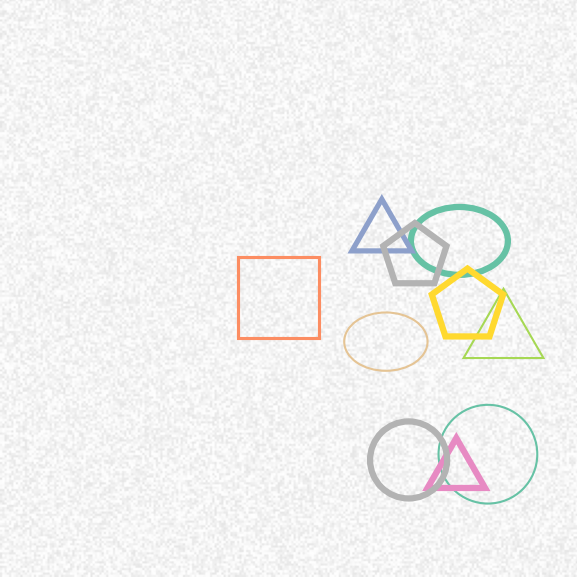[{"shape": "circle", "thickness": 1, "radius": 0.43, "center": [0.845, 0.213]}, {"shape": "oval", "thickness": 3, "radius": 0.42, "center": [0.795, 0.582]}, {"shape": "square", "thickness": 1.5, "radius": 0.35, "center": [0.483, 0.484]}, {"shape": "triangle", "thickness": 2.5, "radius": 0.3, "center": [0.661, 0.595]}, {"shape": "triangle", "thickness": 3, "radius": 0.29, "center": [0.79, 0.183]}, {"shape": "triangle", "thickness": 1, "radius": 0.4, "center": [0.872, 0.419]}, {"shape": "pentagon", "thickness": 3, "radius": 0.32, "center": [0.809, 0.469]}, {"shape": "oval", "thickness": 1, "radius": 0.36, "center": [0.668, 0.408]}, {"shape": "circle", "thickness": 3, "radius": 0.33, "center": [0.708, 0.203]}, {"shape": "pentagon", "thickness": 3, "radius": 0.29, "center": [0.718, 0.555]}]